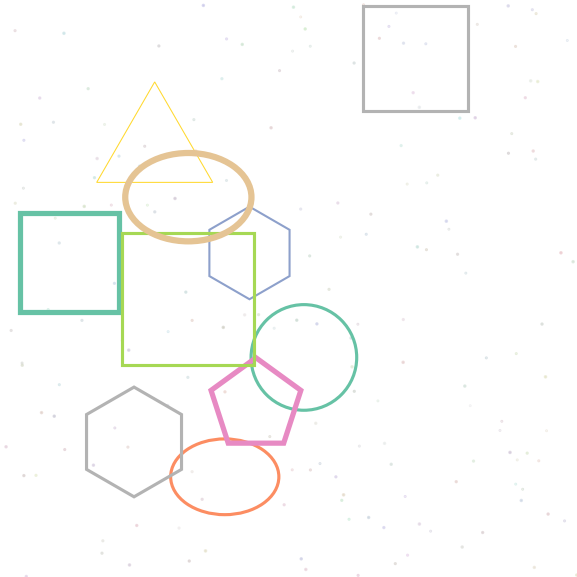[{"shape": "square", "thickness": 2.5, "radius": 0.43, "center": [0.12, 0.545]}, {"shape": "circle", "thickness": 1.5, "radius": 0.46, "center": [0.526, 0.38]}, {"shape": "oval", "thickness": 1.5, "radius": 0.47, "center": [0.389, 0.174]}, {"shape": "hexagon", "thickness": 1, "radius": 0.4, "center": [0.432, 0.561]}, {"shape": "pentagon", "thickness": 2.5, "radius": 0.41, "center": [0.443, 0.298]}, {"shape": "square", "thickness": 1.5, "radius": 0.57, "center": [0.325, 0.482]}, {"shape": "triangle", "thickness": 0.5, "radius": 0.58, "center": [0.268, 0.741]}, {"shape": "oval", "thickness": 3, "radius": 0.55, "center": [0.326, 0.658]}, {"shape": "hexagon", "thickness": 1.5, "radius": 0.47, "center": [0.232, 0.234]}, {"shape": "square", "thickness": 1.5, "radius": 0.45, "center": [0.719, 0.898]}]